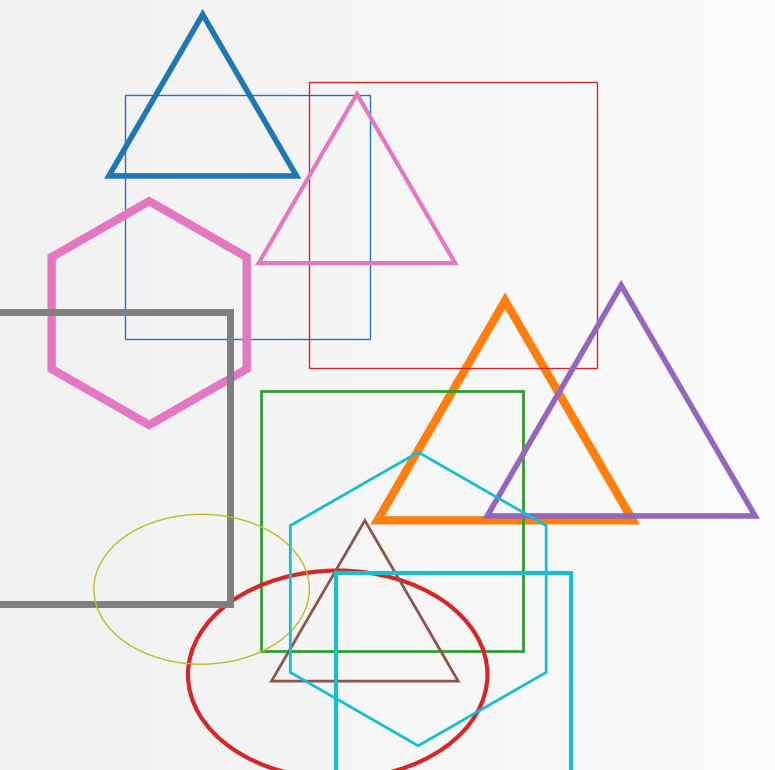[{"shape": "triangle", "thickness": 2, "radius": 0.7, "center": [0.262, 0.841]}, {"shape": "square", "thickness": 0.5, "radius": 0.79, "center": [0.32, 0.718]}, {"shape": "triangle", "thickness": 3, "radius": 0.95, "center": [0.652, 0.419]}, {"shape": "square", "thickness": 1, "radius": 0.84, "center": [0.506, 0.323]}, {"shape": "oval", "thickness": 1.5, "radius": 0.97, "center": [0.436, 0.124]}, {"shape": "square", "thickness": 0.5, "radius": 0.93, "center": [0.584, 0.708]}, {"shape": "triangle", "thickness": 2, "radius": 1.0, "center": [0.802, 0.43]}, {"shape": "triangle", "thickness": 1, "radius": 0.7, "center": [0.471, 0.185]}, {"shape": "triangle", "thickness": 1.5, "radius": 0.73, "center": [0.461, 0.731]}, {"shape": "hexagon", "thickness": 3, "radius": 0.73, "center": [0.192, 0.593]}, {"shape": "square", "thickness": 2.5, "radius": 0.95, "center": [0.108, 0.405]}, {"shape": "oval", "thickness": 0.5, "radius": 0.7, "center": [0.26, 0.235]}, {"shape": "square", "thickness": 1.5, "radius": 0.76, "center": [0.585, 0.105]}, {"shape": "hexagon", "thickness": 1, "radius": 0.95, "center": [0.54, 0.222]}]